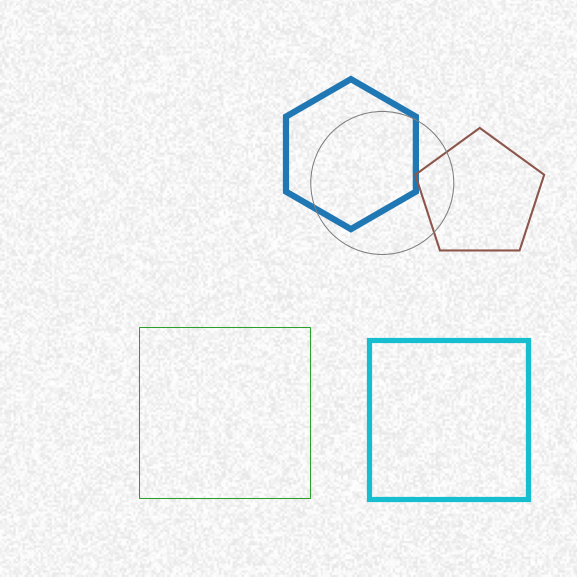[{"shape": "hexagon", "thickness": 3, "radius": 0.65, "center": [0.608, 0.732]}, {"shape": "square", "thickness": 0.5, "radius": 0.74, "center": [0.389, 0.285]}, {"shape": "pentagon", "thickness": 1, "radius": 0.59, "center": [0.831, 0.66]}, {"shape": "circle", "thickness": 0.5, "radius": 0.62, "center": [0.662, 0.682]}, {"shape": "square", "thickness": 2.5, "radius": 0.69, "center": [0.777, 0.273]}]